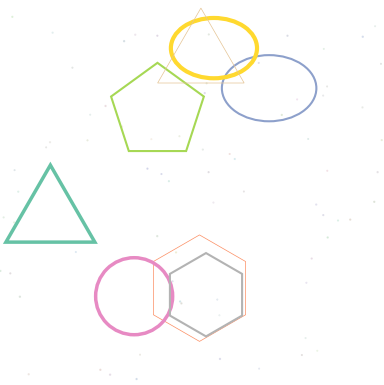[{"shape": "triangle", "thickness": 2.5, "radius": 0.67, "center": [0.131, 0.438]}, {"shape": "hexagon", "thickness": 0.5, "radius": 0.69, "center": [0.518, 0.252]}, {"shape": "oval", "thickness": 1.5, "radius": 0.61, "center": [0.699, 0.771]}, {"shape": "circle", "thickness": 2.5, "radius": 0.5, "center": [0.348, 0.231]}, {"shape": "pentagon", "thickness": 1.5, "radius": 0.63, "center": [0.409, 0.71]}, {"shape": "oval", "thickness": 3, "radius": 0.56, "center": [0.556, 0.875]}, {"shape": "triangle", "thickness": 0.5, "radius": 0.65, "center": [0.522, 0.849]}, {"shape": "hexagon", "thickness": 1.5, "radius": 0.54, "center": [0.535, 0.234]}]